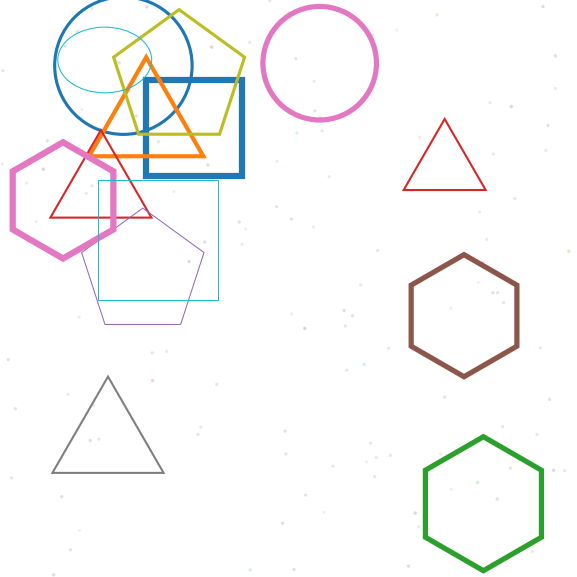[{"shape": "square", "thickness": 3, "radius": 0.41, "center": [0.335, 0.778]}, {"shape": "circle", "thickness": 1.5, "radius": 0.59, "center": [0.214, 0.885]}, {"shape": "triangle", "thickness": 2, "radius": 0.57, "center": [0.253, 0.786]}, {"shape": "hexagon", "thickness": 2.5, "radius": 0.58, "center": [0.837, 0.127]}, {"shape": "triangle", "thickness": 1, "radius": 0.41, "center": [0.77, 0.711]}, {"shape": "triangle", "thickness": 1, "radius": 0.51, "center": [0.175, 0.673]}, {"shape": "pentagon", "thickness": 0.5, "radius": 0.56, "center": [0.247, 0.527]}, {"shape": "hexagon", "thickness": 2.5, "radius": 0.53, "center": [0.804, 0.452]}, {"shape": "circle", "thickness": 2.5, "radius": 0.49, "center": [0.554, 0.89]}, {"shape": "hexagon", "thickness": 3, "radius": 0.5, "center": [0.109, 0.652]}, {"shape": "triangle", "thickness": 1, "radius": 0.56, "center": [0.187, 0.236]}, {"shape": "pentagon", "thickness": 1.5, "radius": 0.6, "center": [0.31, 0.863]}, {"shape": "square", "thickness": 0.5, "radius": 0.52, "center": [0.274, 0.584]}, {"shape": "oval", "thickness": 0.5, "radius": 0.41, "center": [0.181, 0.895]}]